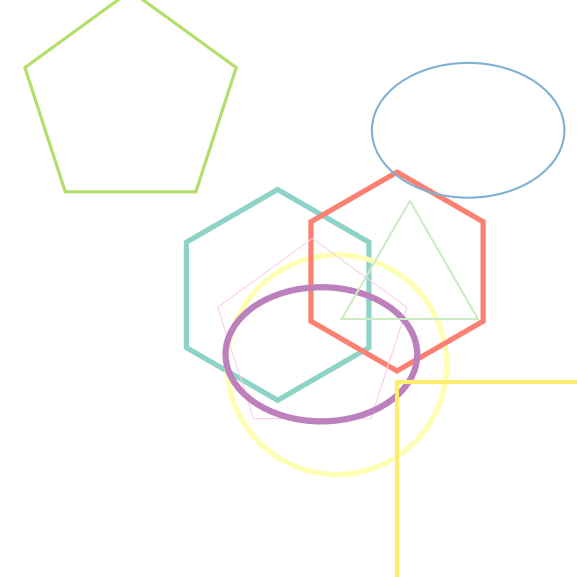[{"shape": "hexagon", "thickness": 2.5, "radius": 0.91, "center": [0.481, 0.488]}, {"shape": "circle", "thickness": 2.5, "radius": 0.95, "center": [0.583, 0.368]}, {"shape": "hexagon", "thickness": 2.5, "radius": 0.86, "center": [0.688, 0.529]}, {"shape": "oval", "thickness": 1, "radius": 0.83, "center": [0.811, 0.774]}, {"shape": "pentagon", "thickness": 1.5, "radius": 0.96, "center": [0.226, 0.823]}, {"shape": "pentagon", "thickness": 0.5, "radius": 0.86, "center": [0.541, 0.414]}, {"shape": "oval", "thickness": 3, "radius": 0.83, "center": [0.557, 0.386]}, {"shape": "triangle", "thickness": 1, "radius": 0.68, "center": [0.71, 0.515]}, {"shape": "square", "thickness": 2, "radius": 0.89, "center": [0.865, 0.161]}]